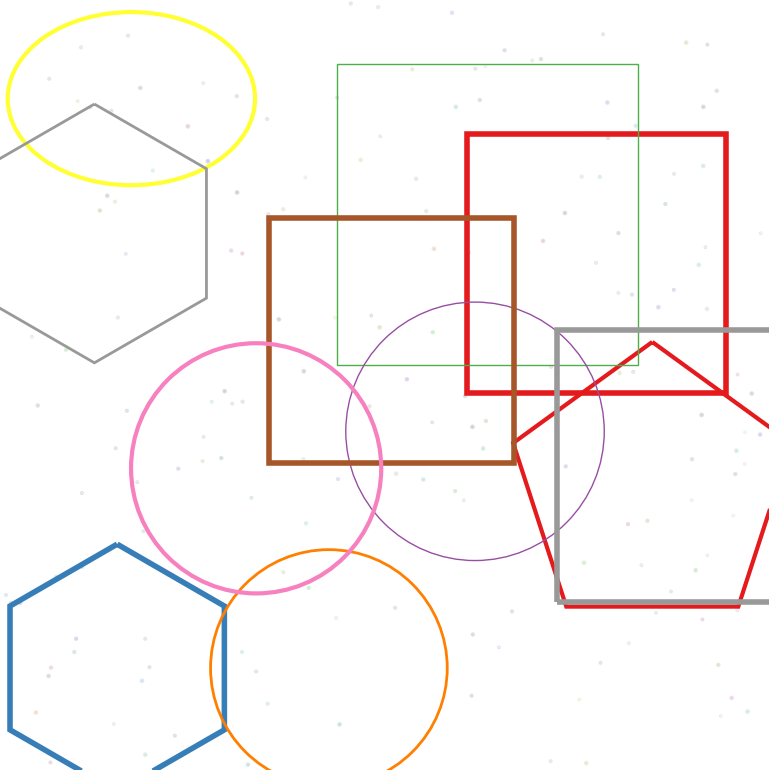[{"shape": "square", "thickness": 2, "radius": 0.84, "center": [0.775, 0.657]}, {"shape": "pentagon", "thickness": 1.5, "radius": 0.95, "center": [0.847, 0.366]}, {"shape": "hexagon", "thickness": 2, "radius": 0.8, "center": [0.152, 0.133]}, {"shape": "square", "thickness": 0.5, "radius": 0.98, "center": [0.633, 0.721]}, {"shape": "circle", "thickness": 0.5, "radius": 0.84, "center": [0.617, 0.44]}, {"shape": "circle", "thickness": 1, "radius": 0.77, "center": [0.427, 0.132]}, {"shape": "oval", "thickness": 1.5, "radius": 0.8, "center": [0.171, 0.872]}, {"shape": "square", "thickness": 2, "radius": 0.8, "center": [0.508, 0.558]}, {"shape": "circle", "thickness": 1.5, "radius": 0.81, "center": [0.333, 0.392]}, {"shape": "square", "thickness": 2, "radius": 0.88, "center": [0.9, 0.395]}, {"shape": "hexagon", "thickness": 1, "radius": 0.84, "center": [0.123, 0.697]}]